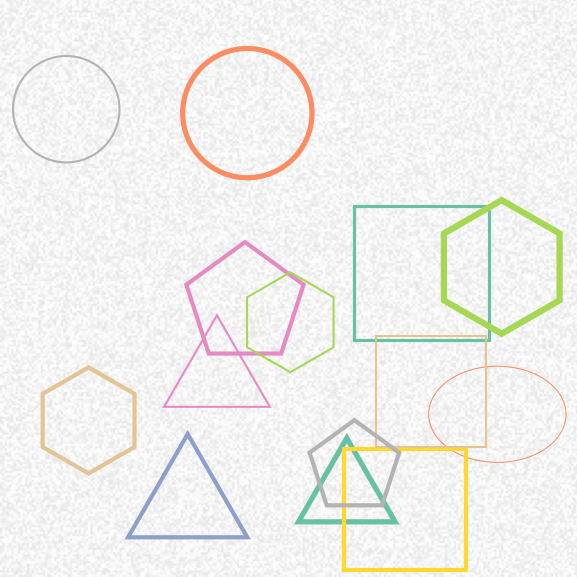[{"shape": "square", "thickness": 1.5, "radius": 0.58, "center": [0.73, 0.527]}, {"shape": "triangle", "thickness": 2.5, "radius": 0.48, "center": [0.6, 0.144]}, {"shape": "circle", "thickness": 2.5, "radius": 0.56, "center": [0.428, 0.803]}, {"shape": "oval", "thickness": 0.5, "radius": 0.59, "center": [0.861, 0.282]}, {"shape": "triangle", "thickness": 2, "radius": 0.6, "center": [0.325, 0.128]}, {"shape": "triangle", "thickness": 1, "radius": 0.53, "center": [0.376, 0.347]}, {"shape": "pentagon", "thickness": 2, "radius": 0.53, "center": [0.424, 0.473]}, {"shape": "hexagon", "thickness": 1, "radius": 0.43, "center": [0.503, 0.441]}, {"shape": "hexagon", "thickness": 3, "radius": 0.58, "center": [0.869, 0.537]}, {"shape": "square", "thickness": 2, "radius": 0.53, "center": [0.702, 0.117]}, {"shape": "hexagon", "thickness": 2, "radius": 0.46, "center": [0.153, 0.271]}, {"shape": "square", "thickness": 1, "radius": 0.48, "center": [0.746, 0.322]}, {"shape": "pentagon", "thickness": 2, "radius": 0.41, "center": [0.614, 0.19]}, {"shape": "circle", "thickness": 1, "radius": 0.46, "center": [0.115, 0.81]}]